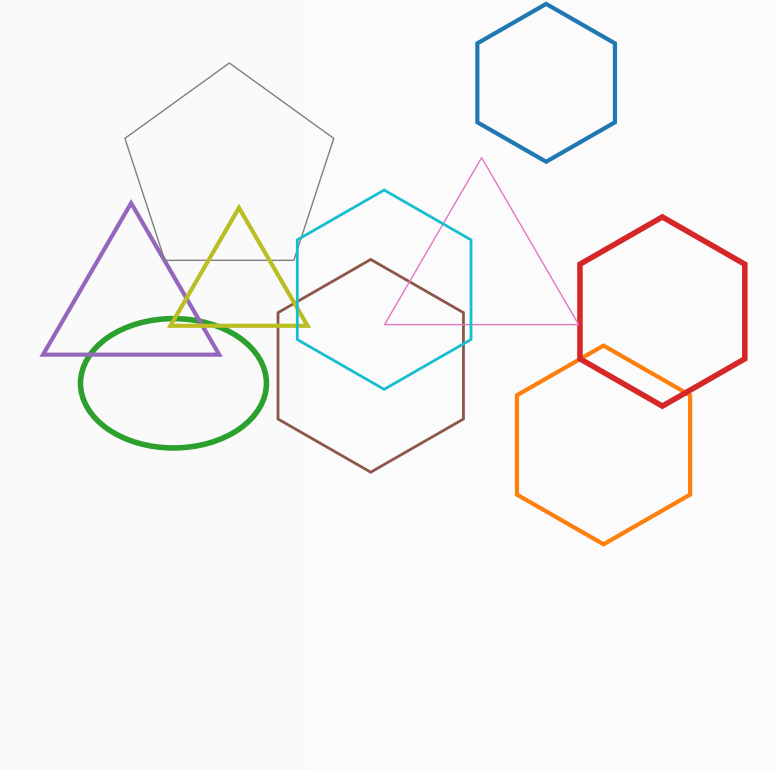[{"shape": "hexagon", "thickness": 1.5, "radius": 0.51, "center": [0.705, 0.892]}, {"shape": "hexagon", "thickness": 1.5, "radius": 0.65, "center": [0.779, 0.422]}, {"shape": "oval", "thickness": 2, "radius": 0.6, "center": [0.224, 0.502]}, {"shape": "hexagon", "thickness": 2, "radius": 0.61, "center": [0.855, 0.595]}, {"shape": "triangle", "thickness": 1.5, "radius": 0.66, "center": [0.169, 0.605]}, {"shape": "hexagon", "thickness": 1, "radius": 0.69, "center": [0.478, 0.525]}, {"shape": "triangle", "thickness": 0.5, "radius": 0.72, "center": [0.621, 0.651]}, {"shape": "pentagon", "thickness": 0.5, "radius": 0.71, "center": [0.296, 0.777]}, {"shape": "triangle", "thickness": 1.5, "radius": 0.51, "center": [0.308, 0.628]}, {"shape": "hexagon", "thickness": 1, "radius": 0.65, "center": [0.496, 0.624]}]